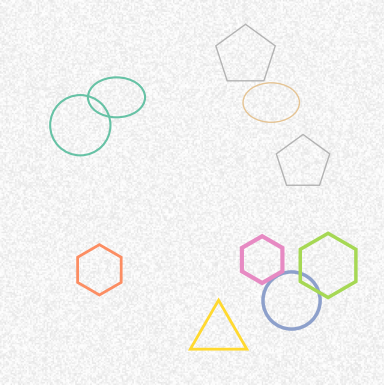[{"shape": "circle", "thickness": 1.5, "radius": 0.39, "center": [0.209, 0.675]}, {"shape": "oval", "thickness": 1.5, "radius": 0.37, "center": [0.303, 0.747]}, {"shape": "hexagon", "thickness": 2, "radius": 0.33, "center": [0.258, 0.299]}, {"shape": "circle", "thickness": 2.5, "radius": 0.37, "center": [0.757, 0.219]}, {"shape": "hexagon", "thickness": 3, "radius": 0.3, "center": [0.681, 0.326]}, {"shape": "hexagon", "thickness": 2.5, "radius": 0.42, "center": [0.852, 0.311]}, {"shape": "triangle", "thickness": 2, "radius": 0.42, "center": [0.568, 0.135]}, {"shape": "oval", "thickness": 1, "radius": 0.37, "center": [0.705, 0.734]}, {"shape": "pentagon", "thickness": 1, "radius": 0.41, "center": [0.638, 0.856]}, {"shape": "pentagon", "thickness": 1, "radius": 0.36, "center": [0.787, 0.578]}]